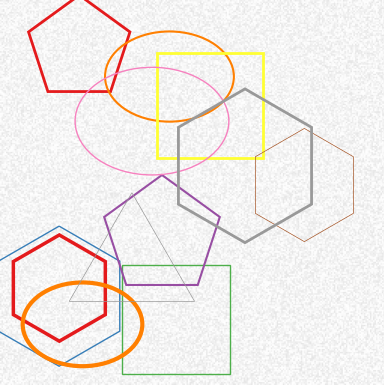[{"shape": "hexagon", "thickness": 2.5, "radius": 0.69, "center": [0.154, 0.252]}, {"shape": "pentagon", "thickness": 2, "radius": 0.69, "center": [0.206, 0.874]}, {"shape": "hexagon", "thickness": 1, "radius": 0.91, "center": [0.154, 0.231]}, {"shape": "square", "thickness": 1, "radius": 0.7, "center": [0.458, 0.171]}, {"shape": "pentagon", "thickness": 1.5, "radius": 0.79, "center": [0.421, 0.388]}, {"shape": "oval", "thickness": 1.5, "radius": 0.84, "center": [0.44, 0.801]}, {"shape": "oval", "thickness": 3, "radius": 0.78, "center": [0.214, 0.158]}, {"shape": "square", "thickness": 2, "radius": 0.68, "center": [0.546, 0.726]}, {"shape": "hexagon", "thickness": 0.5, "radius": 0.74, "center": [0.791, 0.519]}, {"shape": "oval", "thickness": 1, "radius": 1.0, "center": [0.395, 0.685]}, {"shape": "hexagon", "thickness": 2, "radius": 1.0, "center": [0.636, 0.569]}, {"shape": "triangle", "thickness": 0.5, "radius": 0.94, "center": [0.343, 0.311]}]